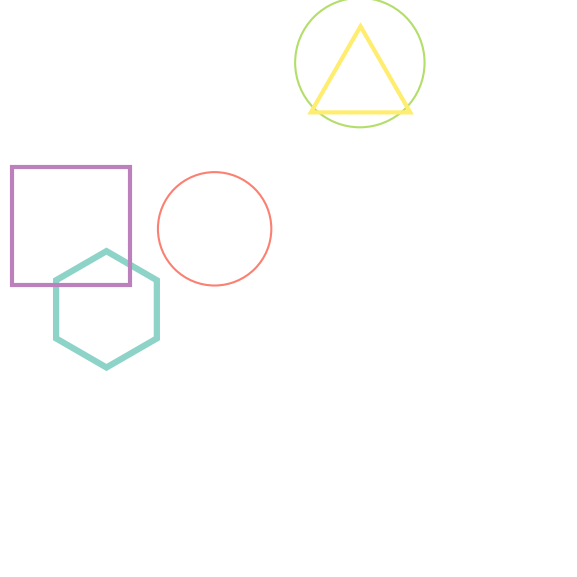[{"shape": "hexagon", "thickness": 3, "radius": 0.5, "center": [0.184, 0.464]}, {"shape": "circle", "thickness": 1, "radius": 0.49, "center": [0.372, 0.603]}, {"shape": "circle", "thickness": 1, "radius": 0.56, "center": [0.623, 0.891]}, {"shape": "square", "thickness": 2, "radius": 0.51, "center": [0.123, 0.607]}, {"shape": "triangle", "thickness": 2, "radius": 0.5, "center": [0.624, 0.854]}]